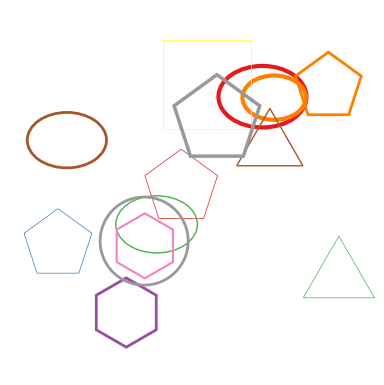[{"shape": "oval", "thickness": 3, "radius": 0.57, "center": [0.682, 0.749]}, {"shape": "pentagon", "thickness": 0.5, "radius": 0.5, "center": [0.471, 0.513]}, {"shape": "pentagon", "thickness": 0.5, "radius": 0.46, "center": [0.151, 0.365]}, {"shape": "oval", "thickness": 1, "radius": 0.53, "center": [0.407, 0.417]}, {"shape": "triangle", "thickness": 0.5, "radius": 0.53, "center": [0.88, 0.28]}, {"shape": "hexagon", "thickness": 2, "radius": 0.45, "center": [0.328, 0.188]}, {"shape": "pentagon", "thickness": 2, "radius": 0.45, "center": [0.853, 0.775]}, {"shape": "oval", "thickness": 3, "radius": 0.41, "center": [0.712, 0.746]}, {"shape": "square", "thickness": 0.5, "radius": 0.58, "center": [0.538, 0.781]}, {"shape": "triangle", "thickness": 1, "radius": 0.5, "center": [0.701, 0.619]}, {"shape": "oval", "thickness": 2, "radius": 0.51, "center": [0.174, 0.636]}, {"shape": "hexagon", "thickness": 1.5, "radius": 0.42, "center": [0.376, 0.361]}, {"shape": "pentagon", "thickness": 2.5, "radius": 0.58, "center": [0.563, 0.689]}, {"shape": "circle", "thickness": 2, "radius": 0.57, "center": [0.374, 0.374]}]